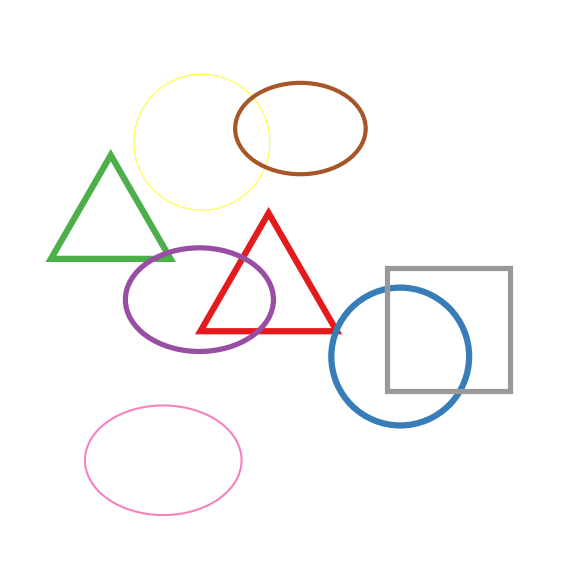[{"shape": "triangle", "thickness": 3, "radius": 0.68, "center": [0.465, 0.494]}, {"shape": "circle", "thickness": 3, "radius": 0.6, "center": [0.693, 0.382]}, {"shape": "triangle", "thickness": 3, "radius": 0.6, "center": [0.192, 0.611]}, {"shape": "oval", "thickness": 2.5, "radius": 0.64, "center": [0.345, 0.48]}, {"shape": "circle", "thickness": 0.5, "radius": 0.59, "center": [0.35, 0.753]}, {"shape": "oval", "thickness": 2, "radius": 0.57, "center": [0.52, 0.777]}, {"shape": "oval", "thickness": 1, "radius": 0.68, "center": [0.283, 0.202]}, {"shape": "square", "thickness": 2.5, "radius": 0.53, "center": [0.777, 0.428]}]